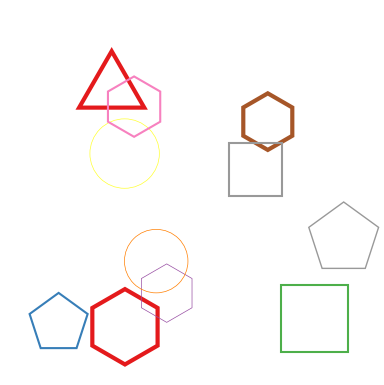[{"shape": "triangle", "thickness": 3, "radius": 0.49, "center": [0.29, 0.769]}, {"shape": "hexagon", "thickness": 3, "radius": 0.49, "center": [0.325, 0.151]}, {"shape": "pentagon", "thickness": 1.5, "radius": 0.4, "center": [0.152, 0.16]}, {"shape": "square", "thickness": 1.5, "radius": 0.43, "center": [0.816, 0.173]}, {"shape": "hexagon", "thickness": 0.5, "radius": 0.38, "center": [0.433, 0.239]}, {"shape": "circle", "thickness": 0.5, "radius": 0.41, "center": [0.406, 0.322]}, {"shape": "circle", "thickness": 0.5, "radius": 0.45, "center": [0.324, 0.601]}, {"shape": "hexagon", "thickness": 3, "radius": 0.37, "center": [0.696, 0.684]}, {"shape": "hexagon", "thickness": 1.5, "radius": 0.39, "center": [0.348, 0.723]}, {"shape": "pentagon", "thickness": 1, "radius": 0.48, "center": [0.893, 0.38]}, {"shape": "square", "thickness": 1.5, "radius": 0.34, "center": [0.663, 0.559]}]